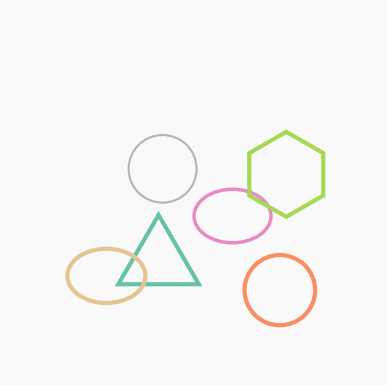[{"shape": "triangle", "thickness": 3, "radius": 0.6, "center": [0.409, 0.322]}, {"shape": "circle", "thickness": 3, "radius": 0.46, "center": [0.722, 0.246]}, {"shape": "oval", "thickness": 2.5, "radius": 0.5, "center": [0.6, 0.439]}, {"shape": "hexagon", "thickness": 3, "radius": 0.55, "center": [0.739, 0.547]}, {"shape": "oval", "thickness": 3, "radius": 0.5, "center": [0.275, 0.283]}, {"shape": "circle", "thickness": 1.5, "radius": 0.44, "center": [0.42, 0.561]}]